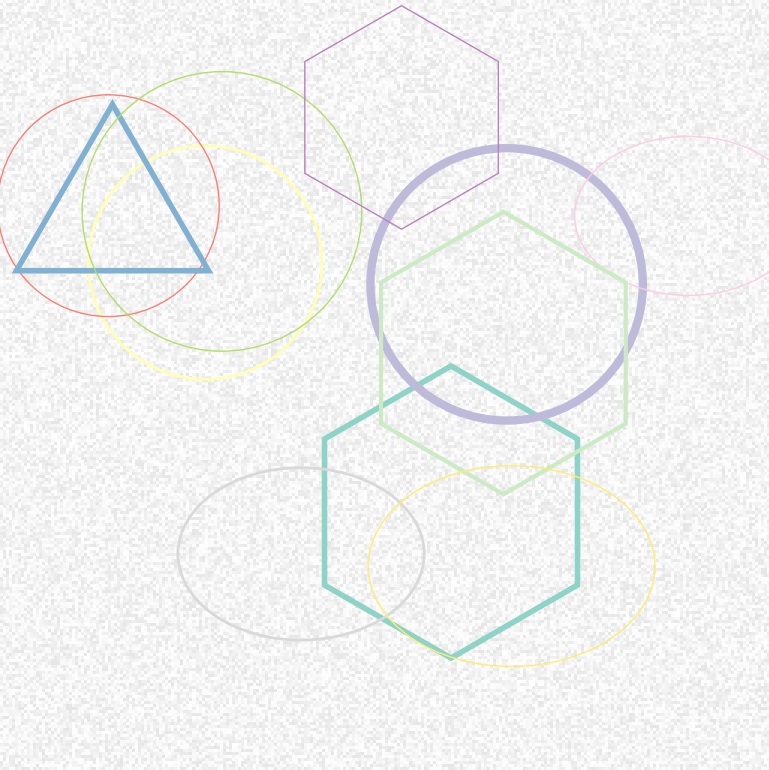[{"shape": "hexagon", "thickness": 2, "radius": 0.95, "center": [0.586, 0.335]}, {"shape": "circle", "thickness": 1, "radius": 0.76, "center": [0.266, 0.659]}, {"shape": "circle", "thickness": 3, "radius": 0.88, "center": [0.658, 0.631]}, {"shape": "circle", "thickness": 0.5, "radius": 0.72, "center": [0.141, 0.733]}, {"shape": "triangle", "thickness": 2, "radius": 0.72, "center": [0.146, 0.72]}, {"shape": "circle", "thickness": 0.5, "radius": 0.91, "center": [0.288, 0.725]}, {"shape": "oval", "thickness": 0.5, "radius": 0.74, "center": [0.894, 0.72]}, {"shape": "oval", "thickness": 1, "radius": 0.8, "center": [0.391, 0.281]}, {"shape": "hexagon", "thickness": 0.5, "radius": 0.73, "center": [0.522, 0.848]}, {"shape": "hexagon", "thickness": 1.5, "radius": 0.92, "center": [0.654, 0.541]}, {"shape": "oval", "thickness": 0.5, "radius": 0.93, "center": [0.664, 0.265]}]